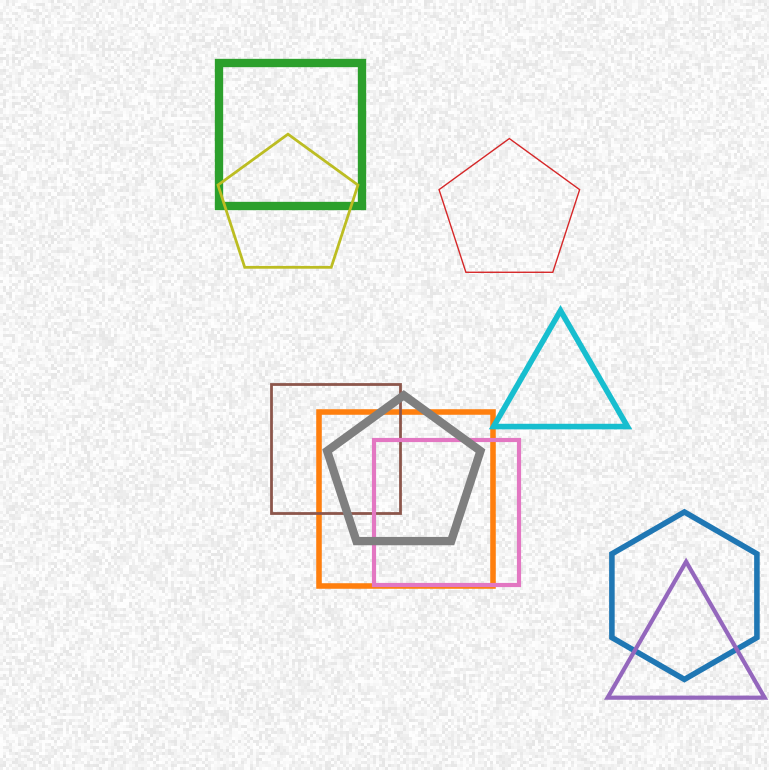[{"shape": "hexagon", "thickness": 2, "radius": 0.54, "center": [0.889, 0.226]}, {"shape": "square", "thickness": 2, "radius": 0.56, "center": [0.527, 0.352]}, {"shape": "square", "thickness": 3, "radius": 0.46, "center": [0.377, 0.825]}, {"shape": "pentagon", "thickness": 0.5, "radius": 0.48, "center": [0.661, 0.724]}, {"shape": "triangle", "thickness": 1.5, "radius": 0.59, "center": [0.891, 0.153]}, {"shape": "square", "thickness": 1, "radius": 0.42, "center": [0.436, 0.418]}, {"shape": "square", "thickness": 1.5, "radius": 0.47, "center": [0.58, 0.335]}, {"shape": "pentagon", "thickness": 3, "radius": 0.52, "center": [0.524, 0.382]}, {"shape": "pentagon", "thickness": 1, "radius": 0.48, "center": [0.374, 0.73]}, {"shape": "triangle", "thickness": 2, "radius": 0.5, "center": [0.728, 0.496]}]